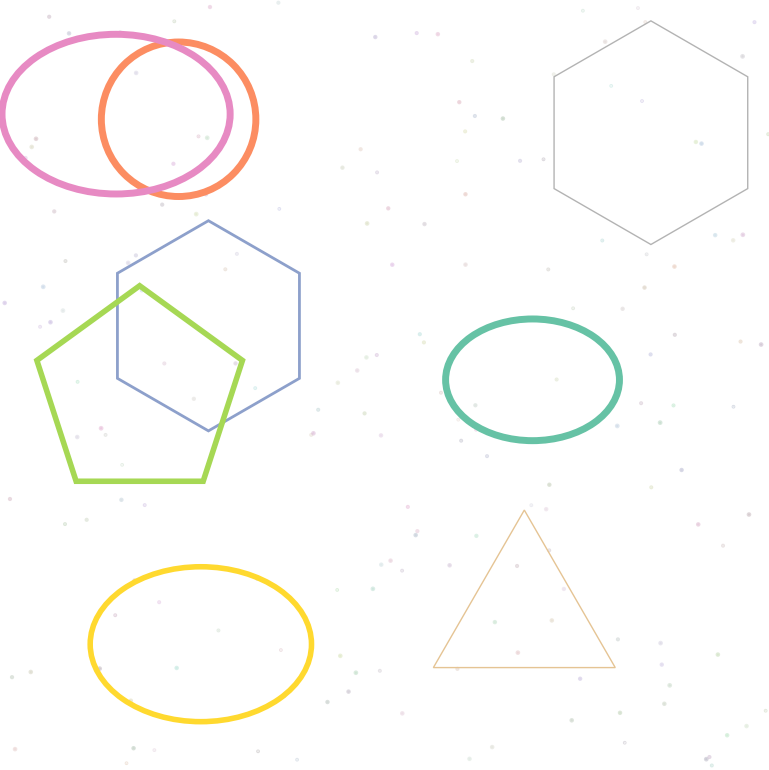[{"shape": "oval", "thickness": 2.5, "radius": 0.56, "center": [0.692, 0.507]}, {"shape": "circle", "thickness": 2.5, "radius": 0.5, "center": [0.232, 0.845]}, {"shape": "hexagon", "thickness": 1, "radius": 0.68, "center": [0.271, 0.577]}, {"shape": "oval", "thickness": 2.5, "radius": 0.74, "center": [0.151, 0.852]}, {"shape": "pentagon", "thickness": 2, "radius": 0.7, "center": [0.181, 0.489]}, {"shape": "oval", "thickness": 2, "radius": 0.72, "center": [0.261, 0.163]}, {"shape": "triangle", "thickness": 0.5, "radius": 0.68, "center": [0.681, 0.201]}, {"shape": "hexagon", "thickness": 0.5, "radius": 0.73, "center": [0.845, 0.828]}]